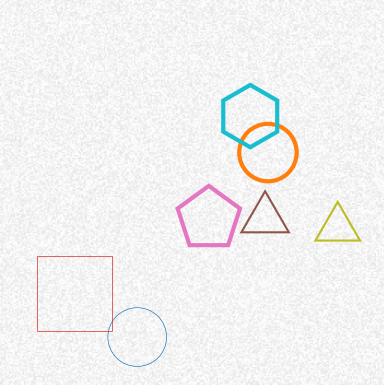[{"shape": "circle", "thickness": 0.5, "radius": 0.38, "center": [0.356, 0.125]}, {"shape": "circle", "thickness": 3, "radius": 0.37, "center": [0.696, 0.604]}, {"shape": "square", "thickness": 0.5, "radius": 0.49, "center": [0.194, 0.237]}, {"shape": "triangle", "thickness": 1.5, "radius": 0.36, "center": [0.689, 0.432]}, {"shape": "pentagon", "thickness": 3, "radius": 0.43, "center": [0.542, 0.432]}, {"shape": "triangle", "thickness": 1.5, "radius": 0.33, "center": [0.877, 0.409]}, {"shape": "hexagon", "thickness": 3, "radius": 0.4, "center": [0.65, 0.698]}]